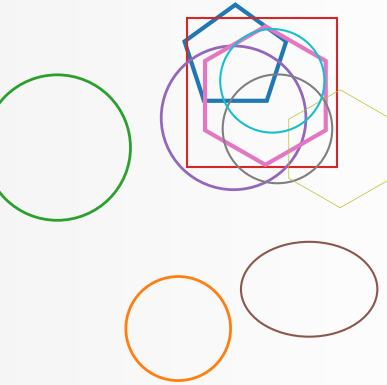[{"shape": "pentagon", "thickness": 3, "radius": 0.69, "center": [0.607, 0.85]}, {"shape": "circle", "thickness": 2, "radius": 0.68, "center": [0.46, 0.147]}, {"shape": "circle", "thickness": 2, "radius": 0.94, "center": [0.148, 0.617]}, {"shape": "square", "thickness": 1.5, "radius": 0.97, "center": [0.676, 0.759]}, {"shape": "circle", "thickness": 2, "radius": 0.93, "center": [0.603, 0.694]}, {"shape": "oval", "thickness": 1.5, "radius": 0.88, "center": [0.798, 0.249]}, {"shape": "hexagon", "thickness": 3, "radius": 0.9, "center": [0.685, 0.752]}, {"shape": "circle", "thickness": 1.5, "radius": 0.71, "center": [0.716, 0.665]}, {"shape": "hexagon", "thickness": 0.5, "radius": 0.77, "center": [0.878, 0.614]}, {"shape": "circle", "thickness": 1.5, "radius": 0.67, "center": [0.703, 0.79]}]